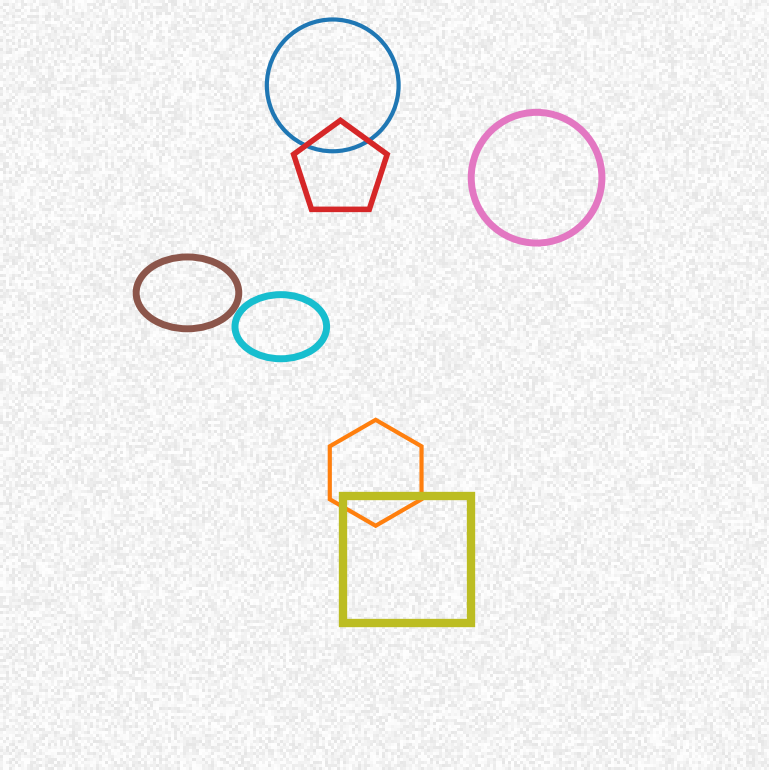[{"shape": "circle", "thickness": 1.5, "radius": 0.43, "center": [0.432, 0.889]}, {"shape": "hexagon", "thickness": 1.5, "radius": 0.34, "center": [0.488, 0.386]}, {"shape": "pentagon", "thickness": 2, "radius": 0.32, "center": [0.442, 0.78]}, {"shape": "oval", "thickness": 2.5, "radius": 0.33, "center": [0.243, 0.62]}, {"shape": "circle", "thickness": 2.5, "radius": 0.42, "center": [0.697, 0.769]}, {"shape": "square", "thickness": 3, "radius": 0.41, "center": [0.528, 0.273]}, {"shape": "oval", "thickness": 2.5, "radius": 0.3, "center": [0.365, 0.576]}]